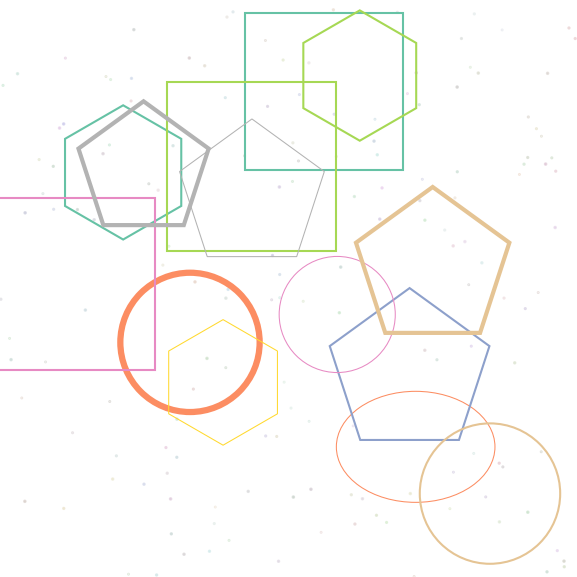[{"shape": "square", "thickness": 1, "radius": 0.68, "center": [0.561, 0.841]}, {"shape": "hexagon", "thickness": 1, "radius": 0.58, "center": [0.213, 0.701]}, {"shape": "circle", "thickness": 3, "radius": 0.6, "center": [0.329, 0.406]}, {"shape": "oval", "thickness": 0.5, "radius": 0.69, "center": [0.72, 0.225]}, {"shape": "pentagon", "thickness": 1, "radius": 0.73, "center": [0.709, 0.355]}, {"shape": "circle", "thickness": 0.5, "radius": 0.5, "center": [0.584, 0.455]}, {"shape": "square", "thickness": 1, "radius": 0.75, "center": [0.12, 0.507]}, {"shape": "square", "thickness": 1, "radius": 0.73, "center": [0.435, 0.711]}, {"shape": "hexagon", "thickness": 1, "radius": 0.56, "center": [0.623, 0.868]}, {"shape": "hexagon", "thickness": 0.5, "radius": 0.54, "center": [0.386, 0.337]}, {"shape": "pentagon", "thickness": 2, "radius": 0.7, "center": [0.749, 0.536]}, {"shape": "circle", "thickness": 1, "radius": 0.61, "center": [0.848, 0.144]}, {"shape": "pentagon", "thickness": 0.5, "radius": 0.66, "center": [0.436, 0.661]}, {"shape": "pentagon", "thickness": 2, "radius": 0.59, "center": [0.249, 0.705]}]